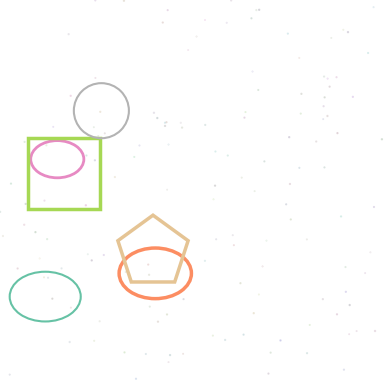[{"shape": "oval", "thickness": 1.5, "radius": 0.46, "center": [0.117, 0.23]}, {"shape": "oval", "thickness": 2.5, "radius": 0.47, "center": [0.403, 0.29]}, {"shape": "oval", "thickness": 2, "radius": 0.35, "center": [0.149, 0.586]}, {"shape": "square", "thickness": 2.5, "radius": 0.46, "center": [0.167, 0.549]}, {"shape": "pentagon", "thickness": 2.5, "radius": 0.48, "center": [0.397, 0.345]}, {"shape": "circle", "thickness": 1.5, "radius": 0.36, "center": [0.263, 0.712]}]